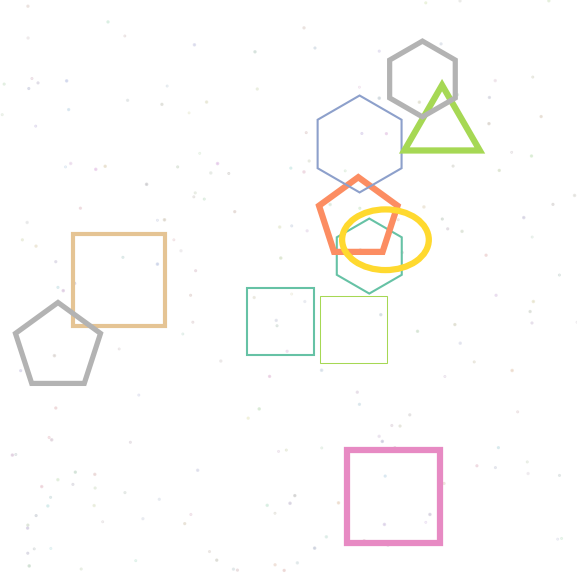[{"shape": "square", "thickness": 1, "radius": 0.29, "center": [0.486, 0.443]}, {"shape": "hexagon", "thickness": 1, "radius": 0.32, "center": [0.639, 0.556]}, {"shape": "pentagon", "thickness": 3, "radius": 0.36, "center": [0.62, 0.621]}, {"shape": "hexagon", "thickness": 1, "radius": 0.42, "center": [0.623, 0.75]}, {"shape": "square", "thickness": 3, "radius": 0.4, "center": [0.682, 0.139]}, {"shape": "triangle", "thickness": 3, "radius": 0.38, "center": [0.765, 0.776]}, {"shape": "square", "thickness": 0.5, "radius": 0.29, "center": [0.613, 0.428]}, {"shape": "oval", "thickness": 3, "radius": 0.38, "center": [0.667, 0.584]}, {"shape": "square", "thickness": 2, "radius": 0.4, "center": [0.206, 0.514]}, {"shape": "hexagon", "thickness": 2.5, "radius": 0.33, "center": [0.732, 0.862]}, {"shape": "pentagon", "thickness": 2.5, "radius": 0.39, "center": [0.1, 0.398]}]